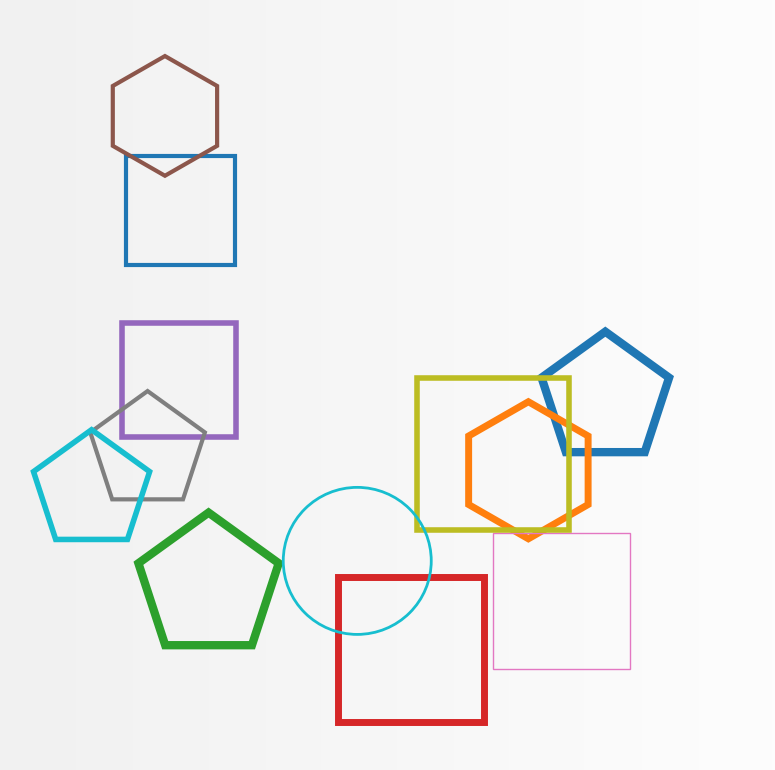[{"shape": "square", "thickness": 1.5, "radius": 0.35, "center": [0.233, 0.726]}, {"shape": "pentagon", "thickness": 3, "radius": 0.43, "center": [0.781, 0.483]}, {"shape": "hexagon", "thickness": 2.5, "radius": 0.45, "center": [0.682, 0.389]}, {"shape": "pentagon", "thickness": 3, "radius": 0.48, "center": [0.269, 0.239]}, {"shape": "square", "thickness": 2.5, "radius": 0.47, "center": [0.53, 0.157]}, {"shape": "square", "thickness": 2, "radius": 0.37, "center": [0.231, 0.507]}, {"shape": "hexagon", "thickness": 1.5, "radius": 0.39, "center": [0.213, 0.849]}, {"shape": "square", "thickness": 0.5, "radius": 0.44, "center": [0.724, 0.22]}, {"shape": "pentagon", "thickness": 1.5, "radius": 0.39, "center": [0.19, 0.414]}, {"shape": "square", "thickness": 2, "radius": 0.49, "center": [0.636, 0.41]}, {"shape": "circle", "thickness": 1, "radius": 0.48, "center": [0.461, 0.272]}, {"shape": "pentagon", "thickness": 2, "radius": 0.39, "center": [0.118, 0.363]}]